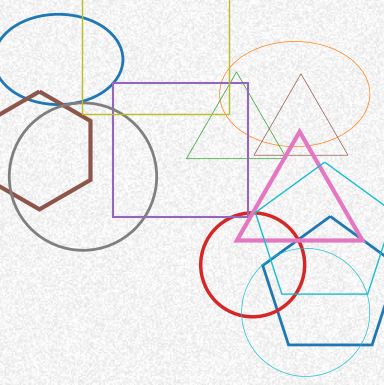[{"shape": "oval", "thickness": 2, "radius": 0.84, "center": [0.152, 0.846]}, {"shape": "pentagon", "thickness": 2, "radius": 0.92, "center": [0.858, 0.253]}, {"shape": "oval", "thickness": 0.5, "radius": 0.98, "center": [0.766, 0.756]}, {"shape": "triangle", "thickness": 0.5, "radius": 0.75, "center": [0.614, 0.663]}, {"shape": "circle", "thickness": 2.5, "radius": 0.68, "center": [0.656, 0.312]}, {"shape": "square", "thickness": 1.5, "radius": 0.88, "center": [0.469, 0.61]}, {"shape": "hexagon", "thickness": 3, "radius": 0.77, "center": [0.102, 0.609]}, {"shape": "triangle", "thickness": 0.5, "radius": 0.71, "center": [0.782, 0.667]}, {"shape": "triangle", "thickness": 3, "radius": 0.94, "center": [0.778, 0.469]}, {"shape": "circle", "thickness": 2, "radius": 0.96, "center": [0.216, 0.541]}, {"shape": "square", "thickness": 1, "radius": 0.95, "center": [0.404, 0.894]}, {"shape": "pentagon", "thickness": 1, "radius": 0.95, "center": [0.844, 0.389]}, {"shape": "circle", "thickness": 0.5, "radius": 0.83, "center": [0.794, 0.189]}]